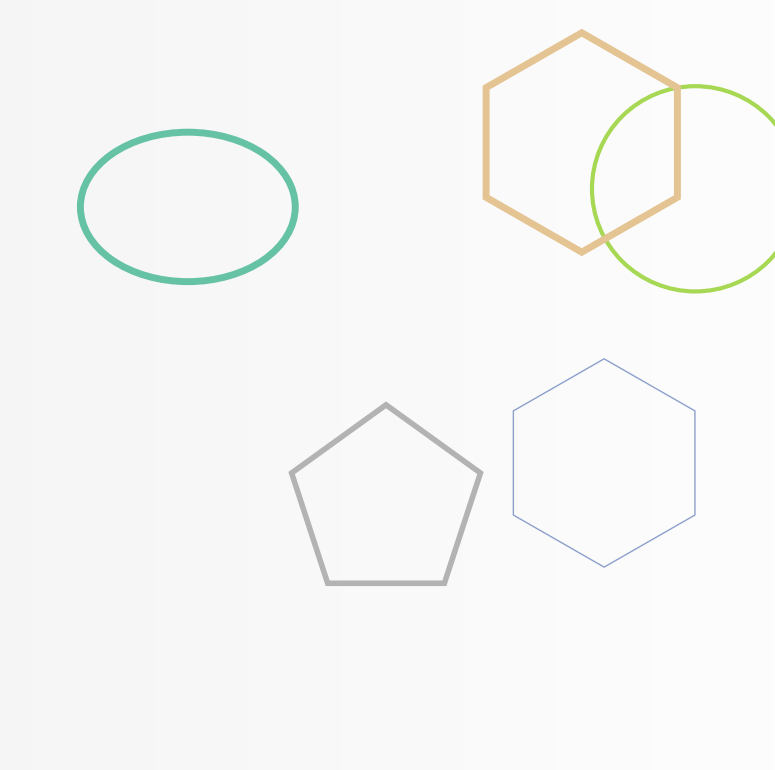[{"shape": "oval", "thickness": 2.5, "radius": 0.69, "center": [0.242, 0.731]}, {"shape": "hexagon", "thickness": 0.5, "radius": 0.68, "center": [0.78, 0.399]}, {"shape": "circle", "thickness": 1.5, "radius": 0.67, "center": [0.897, 0.755]}, {"shape": "hexagon", "thickness": 2.5, "radius": 0.71, "center": [0.751, 0.815]}, {"shape": "pentagon", "thickness": 2, "radius": 0.64, "center": [0.498, 0.346]}]